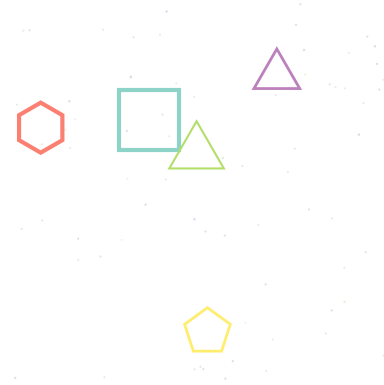[{"shape": "square", "thickness": 3, "radius": 0.39, "center": [0.387, 0.688]}, {"shape": "hexagon", "thickness": 3, "radius": 0.32, "center": [0.106, 0.668]}, {"shape": "triangle", "thickness": 1.5, "radius": 0.41, "center": [0.511, 0.603]}, {"shape": "triangle", "thickness": 2, "radius": 0.34, "center": [0.719, 0.804]}, {"shape": "pentagon", "thickness": 2, "radius": 0.31, "center": [0.539, 0.138]}]